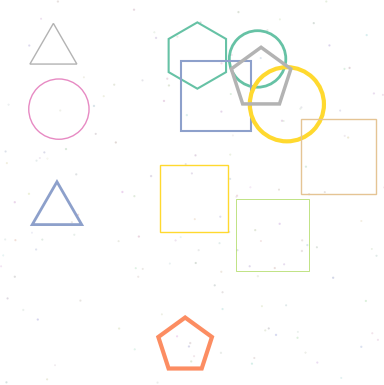[{"shape": "hexagon", "thickness": 1.5, "radius": 0.43, "center": [0.513, 0.856]}, {"shape": "circle", "thickness": 2, "radius": 0.37, "center": [0.669, 0.847]}, {"shape": "pentagon", "thickness": 3, "radius": 0.37, "center": [0.481, 0.102]}, {"shape": "triangle", "thickness": 2, "radius": 0.37, "center": [0.148, 0.454]}, {"shape": "square", "thickness": 1.5, "radius": 0.46, "center": [0.562, 0.751]}, {"shape": "circle", "thickness": 1, "radius": 0.39, "center": [0.153, 0.717]}, {"shape": "square", "thickness": 0.5, "radius": 0.47, "center": [0.708, 0.39]}, {"shape": "square", "thickness": 1, "radius": 0.44, "center": [0.505, 0.484]}, {"shape": "circle", "thickness": 3, "radius": 0.48, "center": [0.745, 0.729]}, {"shape": "square", "thickness": 1, "radius": 0.49, "center": [0.879, 0.593]}, {"shape": "pentagon", "thickness": 2.5, "radius": 0.41, "center": [0.678, 0.796]}, {"shape": "triangle", "thickness": 1, "radius": 0.35, "center": [0.139, 0.869]}]